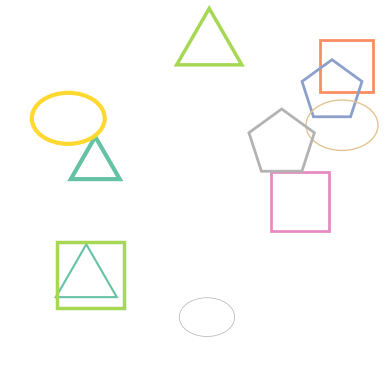[{"shape": "triangle", "thickness": 1.5, "radius": 0.46, "center": [0.224, 0.274]}, {"shape": "triangle", "thickness": 3, "radius": 0.37, "center": [0.247, 0.571]}, {"shape": "square", "thickness": 2, "radius": 0.34, "center": [0.9, 0.829]}, {"shape": "pentagon", "thickness": 2, "radius": 0.41, "center": [0.862, 0.763]}, {"shape": "square", "thickness": 2, "radius": 0.38, "center": [0.779, 0.476]}, {"shape": "triangle", "thickness": 2.5, "radius": 0.49, "center": [0.543, 0.88]}, {"shape": "square", "thickness": 2.5, "radius": 0.43, "center": [0.235, 0.286]}, {"shape": "oval", "thickness": 3, "radius": 0.47, "center": [0.177, 0.693]}, {"shape": "oval", "thickness": 1, "radius": 0.47, "center": [0.888, 0.675]}, {"shape": "pentagon", "thickness": 2, "radius": 0.45, "center": [0.732, 0.628]}, {"shape": "oval", "thickness": 0.5, "radius": 0.36, "center": [0.538, 0.176]}]